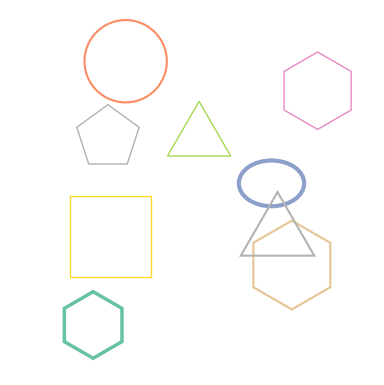[{"shape": "hexagon", "thickness": 2.5, "radius": 0.43, "center": [0.242, 0.156]}, {"shape": "circle", "thickness": 1.5, "radius": 0.53, "center": [0.326, 0.841]}, {"shape": "oval", "thickness": 3, "radius": 0.42, "center": [0.705, 0.524]}, {"shape": "hexagon", "thickness": 1, "radius": 0.5, "center": [0.825, 0.764]}, {"shape": "triangle", "thickness": 1, "radius": 0.47, "center": [0.517, 0.642]}, {"shape": "square", "thickness": 1, "radius": 0.53, "center": [0.287, 0.386]}, {"shape": "hexagon", "thickness": 1.5, "radius": 0.58, "center": [0.758, 0.312]}, {"shape": "pentagon", "thickness": 1, "radius": 0.43, "center": [0.28, 0.643]}, {"shape": "triangle", "thickness": 1.5, "radius": 0.55, "center": [0.721, 0.391]}]